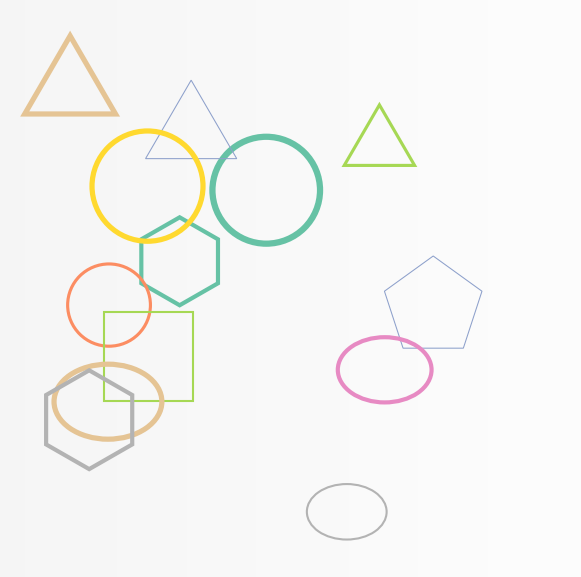[{"shape": "circle", "thickness": 3, "radius": 0.46, "center": [0.458, 0.67]}, {"shape": "hexagon", "thickness": 2, "radius": 0.38, "center": [0.309, 0.547]}, {"shape": "circle", "thickness": 1.5, "radius": 0.36, "center": [0.188, 0.471]}, {"shape": "pentagon", "thickness": 0.5, "radius": 0.44, "center": [0.745, 0.468]}, {"shape": "triangle", "thickness": 0.5, "radius": 0.45, "center": [0.329, 0.77]}, {"shape": "oval", "thickness": 2, "radius": 0.4, "center": [0.662, 0.359]}, {"shape": "triangle", "thickness": 1.5, "radius": 0.35, "center": [0.653, 0.748]}, {"shape": "square", "thickness": 1, "radius": 0.39, "center": [0.255, 0.381]}, {"shape": "circle", "thickness": 2.5, "radius": 0.48, "center": [0.254, 0.677]}, {"shape": "triangle", "thickness": 2.5, "radius": 0.45, "center": [0.121, 0.847]}, {"shape": "oval", "thickness": 2.5, "radius": 0.46, "center": [0.186, 0.304]}, {"shape": "oval", "thickness": 1, "radius": 0.34, "center": [0.597, 0.113]}, {"shape": "hexagon", "thickness": 2, "radius": 0.43, "center": [0.153, 0.272]}]